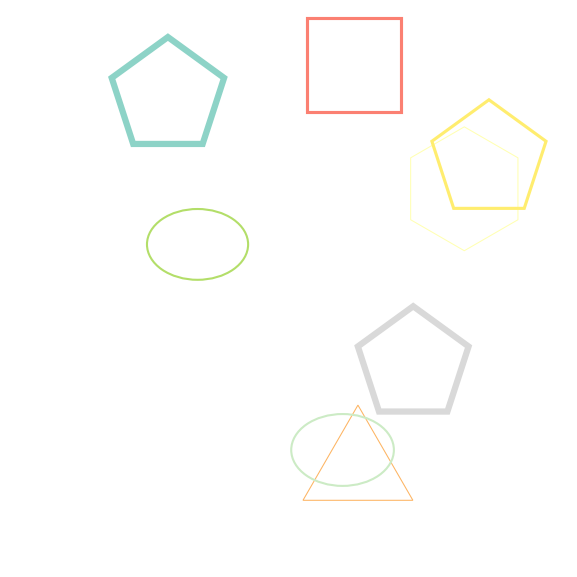[{"shape": "pentagon", "thickness": 3, "radius": 0.51, "center": [0.291, 0.833]}, {"shape": "hexagon", "thickness": 0.5, "radius": 0.54, "center": [0.804, 0.672]}, {"shape": "square", "thickness": 1.5, "radius": 0.41, "center": [0.613, 0.886]}, {"shape": "triangle", "thickness": 0.5, "radius": 0.55, "center": [0.62, 0.188]}, {"shape": "oval", "thickness": 1, "radius": 0.44, "center": [0.342, 0.576]}, {"shape": "pentagon", "thickness": 3, "radius": 0.5, "center": [0.716, 0.368]}, {"shape": "oval", "thickness": 1, "radius": 0.44, "center": [0.593, 0.22]}, {"shape": "pentagon", "thickness": 1.5, "radius": 0.52, "center": [0.847, 0.722]}]